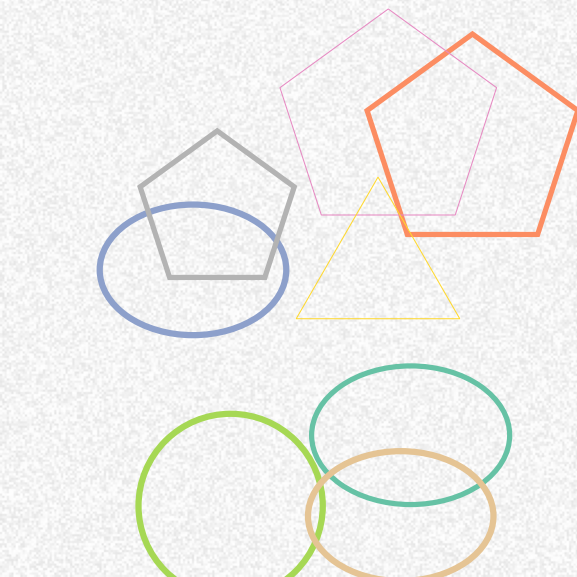[{"shape": "oval", "thickness": 2.5, "radius": 0.86, "center": [0.711, 0.245]}, {"shape": "pentagon", "thickness": 2.5, "radius": 0.96, "center": [0.818, 0.748]}, {"shape": "oval", "thickness": 3, "radius": 0.81, "center": [0.334, 0.532]}, {"shape": "pentagon", "thickness": 0.5, "radius": 0.99, "center": [0.672, 0.786]}, {"shape": "circle", "thickness": 3, "radius": 0.8, "center": [0.399, 0.123]}, {"shape": "triangle", "thickness": 0.5, "radius": 0.82, "center": [0.655, 0.529]}, {"shape": "oval", "thickness": 3, "radius": 0.8, "center": [0.694, 0.105]}, {"shape": "pentagon", "thickness": 2.5, "radius": 0.7, "center": [0.376, 0.632]}]